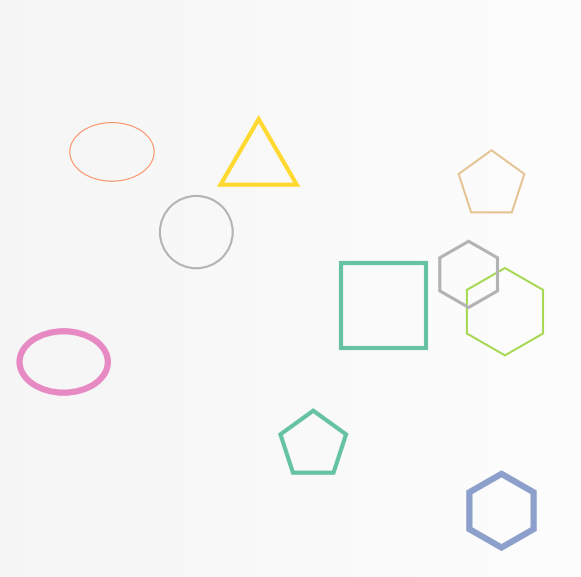[{"shape": "square", "thickness": 2, "radius": 0.37, "center": [0.66, 0.47]}, {"shape": "pentagon", "thickness": 2, "radius": 0.3, "center": [0.539, 0.229]}, {"shape": "oval", "thickness": 0.5, "radius": 0.36, "center": [0.193, 0.736]}, {"shape": "hexagon", "thickness": 3, "radius": 0.32, "center": [0.863, 0.115]}, {"shape": "oval", "thickness": 3, "radius": 0.38, "center": [0.11, 0.372]}, {"shape": "hexagon", "thickness": 1, "radius": 0.38, "center": [0.869, 0.459]}, {"shape": "triangle", "thickness": 2, "radius": 0.38, "center": [0.445, 0.717]}, {"shape": "pentagon", "thickness": 1, "radius": 0.3, "center": [0.846, 0.679]}, {"shape": "hexagon", "thickness": 1.5, "radius": 0.29, "center": [0.806, 0.524]}, {"shape": "circle", "thickness": 1, "radius": 0.31, "center": [0.338, 0.597]}]